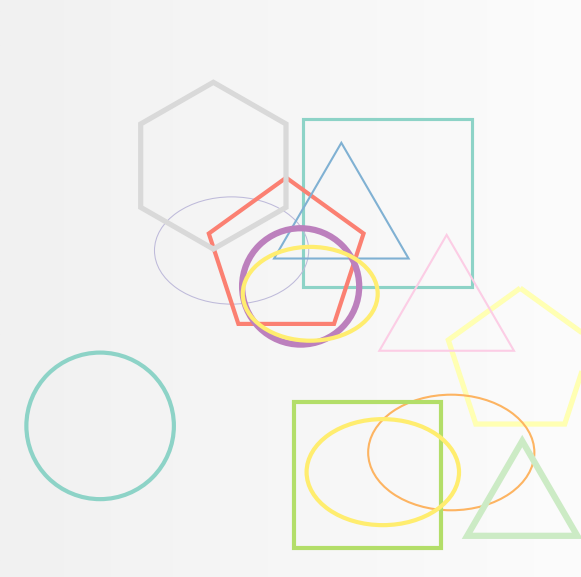[{"shape": "circle", "thickness": 2, "radius": 0.63, "center": [0.172, 0.262]}, {"shape": "square", "thickness": 1.5, "radius": 0.73, "center": [0.667, 0.647]}, {"shape": "pentagon", "thickness": 2.5, "radius": 0.65, "center": [0.895, 0.37]}, {"shape": "oval", "thickness": 0.5, "radius": 0.66, "center": [0.398, 0.565]}, {"shape": "pentagon", "thickness": 2, "radius": 0.7, "center": [0.492, 0.552]}, {"shape": "triangle", "thickness": 1, "radius": 0.67, "center": [0.587, 0.618]}, {"shape": "oval", "thickness": 1, "radius": 0.71, "center": [0.776, 0.216]}, {"shape": "square", "thickness": 2, "radius": 0.63, "center": [0.632, 0.177]}, {"shape": "triangle", "thickness": 1, "radius": 0.67, "center": [0.768, 0.459]}, {"shape": "hexagon", "thickness": 2.5, "radius": 0.72, "center": [0.367, 0.712]}, {"shape": "circle", "thickness": 3, "radius": 0.5, "center": [0.517, 0.503]}, {"shape": "triangle", "thickness": 3, "radius": 0.55, "center": [0.898, 0.126]}, {"shape": "oval", "thickness": 2, "radius": 0.66, "center": [0.659, 0.182]}, {"shape": "oval", "thickness": 2, "radius": 0.58, "center": [0.534, 0.49]}]